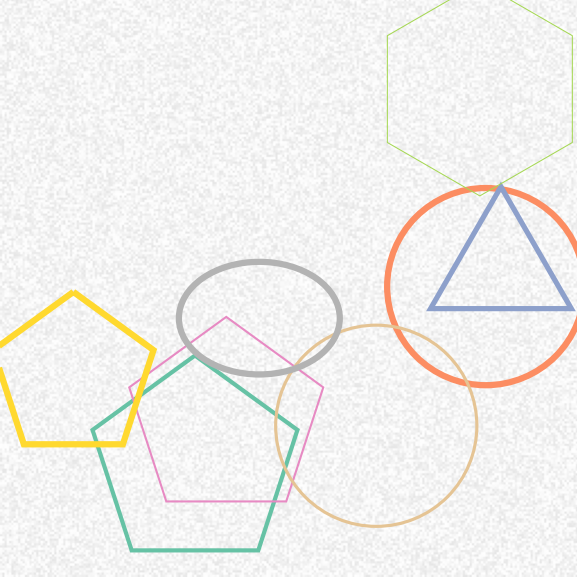[{"shape": "pentagon", "thickness": 2, "radius": 0.93, "center": [0.338, 0.197]}, {"shape": "circle", "thickness": 3, "radius": 0.85, "center": [0.841, 0.503]}, {"shape": "triangle", "thickness": 2.5, "radius": 0.7, "center": [0.867, 0.535]}, {"shape": "pentagon", "thickness": 1, "radius": 0.88, "center": [0.392, 0.274]}, {"shape": "hexagon", "thickness": 0.5, "radius": 0.92, "center": [0.831, 0.845]}, {"shape": "pentagon", "thickness": 3, "radius": 0.73, "center": [0.127, 0.348]}, {"shape": "circle", "thickness": 1.5, "radius": 0.87, "center": [0.652, 0.262]}, {"shape": "oval", "thickness": 3, "radius": 0.7, "center": [0.449, 0.448]}]